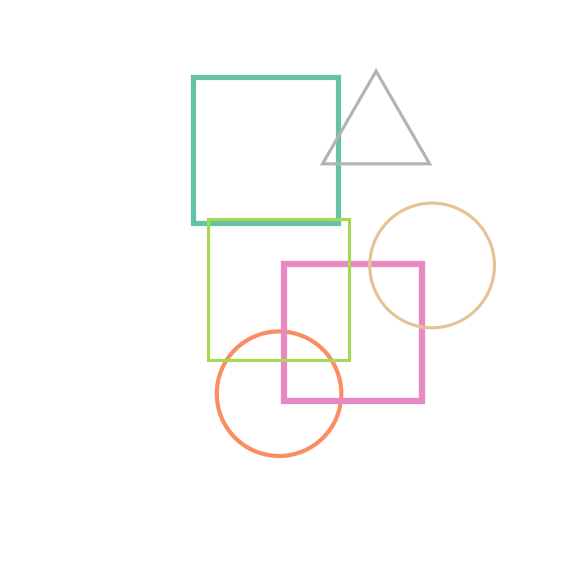[{"shape": "square", "thickness": 2.5, "radius": 0.63, "center": [0.46, 0.739]}, {"shape": "circle", "thickness": 2, "radius": 0.54, "center": [0.483, 0.317]}, {"shape": "square", "thickness": 3, "radius": 0.59, "center": [0.611, 0.424]}, {"shape": "square", "thickness": 1.5, "radius": 0.61, "center": [0.482, 0.498]}, {"shape": "circle", "thickness": 1.5, "radius": 0.54, "center": [0.748, 0.539]}, {"shape": "triangle", "thickness": 1.5, "radius": 0.54, "center": [0.651, 0.769]}]